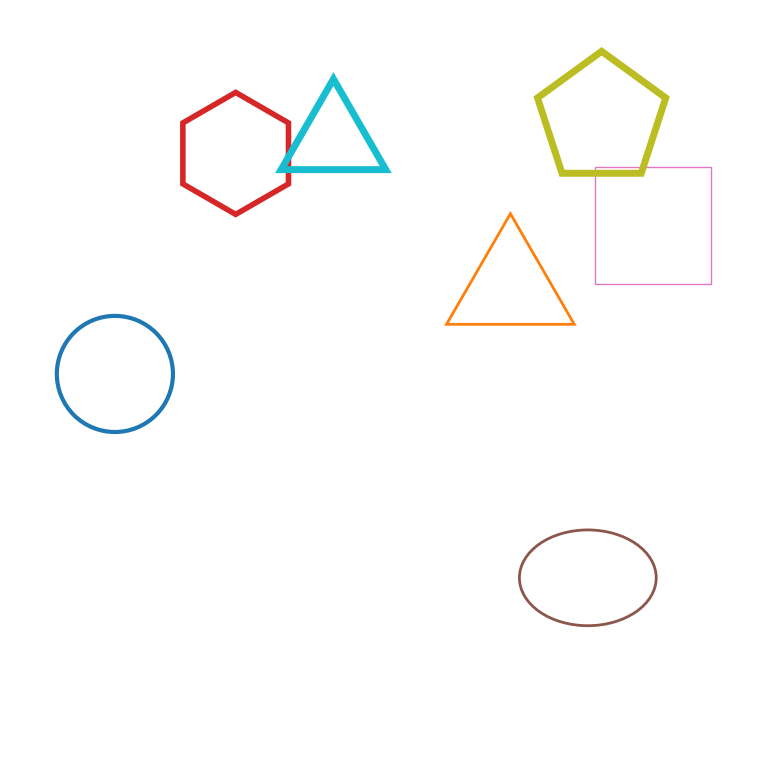[{"shape": "circle", "thickness": 1.5, "radius": 0.38, "center": [0.149, 0.514]}, {"shape": "triangle", "thickness": 1, "radius": 0.48, "center": [0.663, 0.627]}, {"shape": "hexagon", "thickness": 2, "radius": 0.4, "center": [0.306, 0.801]}, {"shape": "oval", "thickness": 1, "radius": 0.44, "center": [0.763, 0.25]}, {"shape": "square", "thickness": 0.5, "radius": 0.38, "center": [0.848, 0.707]}, {"shape": "pentagon", "thickness": 2.5, "radius": 0.44, "center": [0.781, 0.846]}, {"shape": "triangle", "thickness": 2.5, "radius": 0.39, "center": [0.433, 0.819]}]